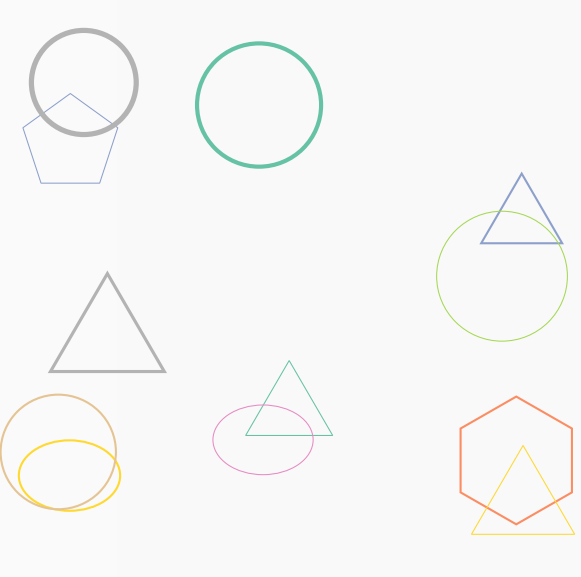[{"shape": "circle", "thickness": 2, "radius": 0.53, "center": [0.446, 0.817]}, {"shape": "triangle", "thickness": 0.5, "radius": 0.43, "center": [0.497, 0.288]}, {"shape": "hexagon", "thickness": 1, "radius": 0.55, "center": [0.888, 0.202]}, {"shape": "triangle", "thickness": 1, "radius": 0.4, "center": [0.898, 0.618]}, {"shape": "pentagon", "thickness": 0.5, "radius": 0.43, "center": [0.121, 0.751]}, {"shape": "oval", "thickness": 0.5, "radius": 0.43, "center": [0.453, 0.237]}, {"shape": "circle", "thickness": 0.5, "radius": 0.56, "center": [0.864, 0.521]}, {"shape": "oval", "thickness": 1, "radius": 0.44, "center": [0.12, 0.176]}, {"shape": "triangle", "thickness": 0.5, "radius": 0.51, "center": [0.9, 0.125]}, {"shape": "circle", "thickness": 1, "radius": 0.5, "center": [0.1, 0.217]}, {"shape": "triangle", "thickness": 1.5, "radius": 0.57, "center": [0.185, 0.412]}, {"shape": "circle", "thickness": 2.5, "radius": 0.45, "center": [0.144, 0.856]}]